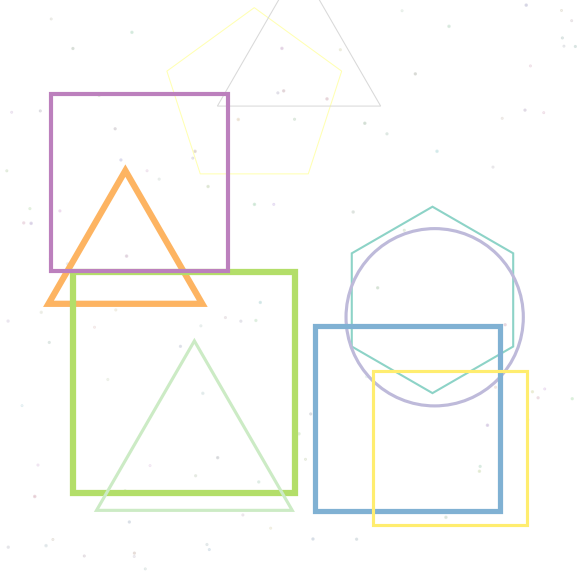[{"shape": "hexagon", "thickness": 1, "radius": 0.81, "center": [0.749, 0.48]}, {"shape": "pentagon", "thickness": 0.5, "radius": 0.8, "center": [0.44, 0.827]}, {"shape": "circle", "thickness": 1.5, "radius": 0.77, "center": [0.753, 0.45]}, {"shape": "square", "thickness": 2.5, "radius": 0.8, "center": [0.706, 0.274]}, {"shape": "triangle", "thickness": 3, "radius": 0.77, "center": [0.217, 0.55]}, {"shape": "square", "thickness": 3, "radius": 0.96, "center": [0.318, 0.337]}, {"shape": "triangle", "thickness": 0.5, "radius": 0.82, "center": [0.518, 0.897]}, {"shape": "square", "thickness": 2, "radius": 0.76, "center": [0.242, 0.683]}, {"shape": "triangle", "thickness": 1.5, "radius": 0.98, "center": [0.337, 0.213]}, {"shape": "square", "thickness": 1.5, "radius": 0.67, "center": [0.779, 0.223]}]